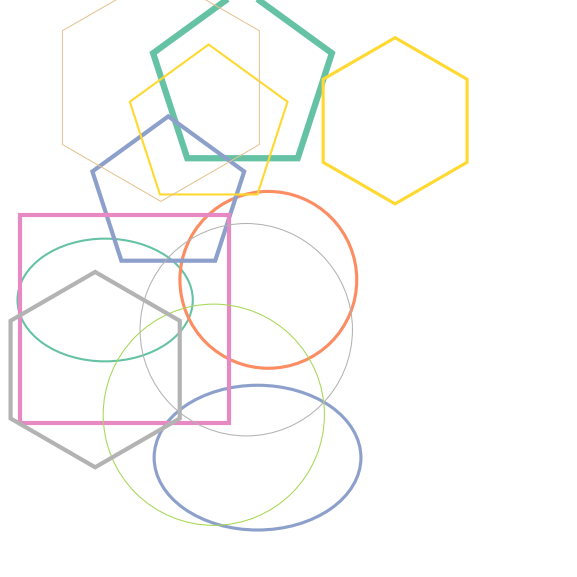[{"shape": "pentagon", "thickness": 3, "radius": 0.81, "center": [0.42, 0.857]}, {"shape": "oval", "thickness": 1, "radius": 0.76, "center": [0.182, 0.48]}, {"shape": "circle", "thickness": 1.5, "radius": 0.77, "center": [0.465, 0.515]}, {"shape": "oval", "thickness": 1.5, "radius": 0.9, "center": [0.446, 0.207]}, {"shape": "pentagon", "thickness": 2, "radius": 0.69, "center": [0.291, 0.659]}, {"shape": "square", "thickness": 2, "radius": 0.9, "center": [0.215, 0.447]}, {"shape": "circle", "thickness": 0.5, "radius": 0.96, "center": [0.37, 0.281]}, {"shape": "pentagon", "thickness": 1, "radius": 0.72, "center": [0.361, 0.779]}, {"shape": "hexagon", "thickness": 1.5, "radius": 0.72, "center": [0.684, 0.79]}, {"shape": "hexagon", "thickness": 0.5, "radius": 0.98, "center": [0.279, 0.847]}, {"shape": "circle", "thickness": 0.5, "radius": 0.92, "center": [0.426, 0.428]}, {"shape": "hexagon", "thickness": 2, "radius": 0.85, "center": [0.165, 0.359]}]